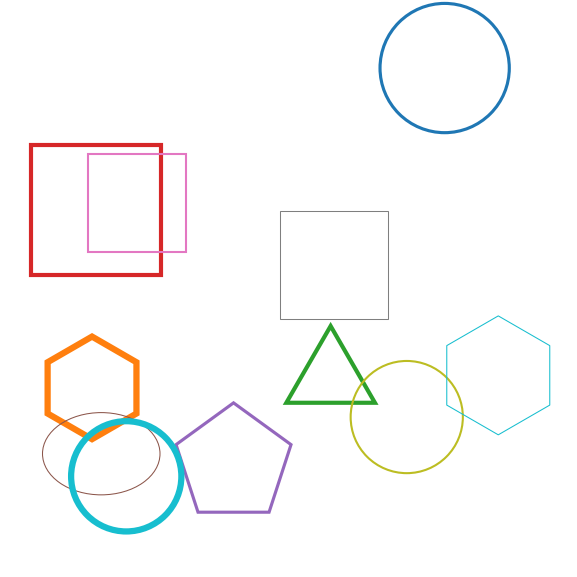[{"shape": "circle", "thickness": 1.5, "radius": 0.56, "center": [0.77, 0.881]}, {"shape": "hexagon", "thickness": 3, "radius": 0.44, "center": [0.159, 0.327]}, {"shape": "triangle", "thickness": 2, "radius": 0.44, "center": [0.573, 0.346]}, {"shape": "square", "thickness": 2, "radius": 0.56, "center": [0.167, 0.636]}, {"shape": "pentagon", "thickness": 1.5, "radius": 0.52, "center": [0.404, 0.197]}, {"shape": "oval", "thickness": 0.5, "radius": 0.51, "center": [0.175, 0.213]}, {"shape": "square", "thickness": 1, "radius": 0.42, "center": [0.237, 0.648]}, {"shape": "square", "thickness": 0.5, "radius": 0.47, "center": [0.578, 0.54]}, {"shape": "circle", "thickness": 1, "radius": 0.49, "center": [0.704, 0.277]}, {"shape": "hexagon", "thickness": 0.5, "radius": 0.51, "center": [0.863, 0.349]}, {"shape": "circle", "thickness": 3, "radius": 0.48, "center": [0.219, 0.174]}]